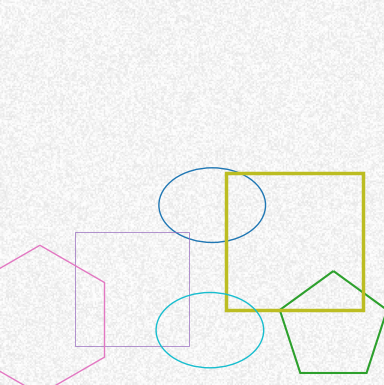[{"shape": "oval", "thickness": 1, "radius": 0.69, "center": [0.551, 0.467]}, {"shape": "pentagon", "thickness": 1.5, "radius": 0.73, "center": [0.866, 0.15]}, {"shape": "square", "thickness": 0.5, "radius": 0.74, "center": [0.343, 0.25]}, {"shape": "hexagon", "thickness": 1, "radius": 0.97, "center": [0.104, 0.169]}, {"shape": "square", "thickness": 2.5, "radius": 0.89, "center": [0.766, 0.372]}, {"shape": "oval", "thickness": 1, "radius": 0.7, "center": [0.545, 0.142]}]